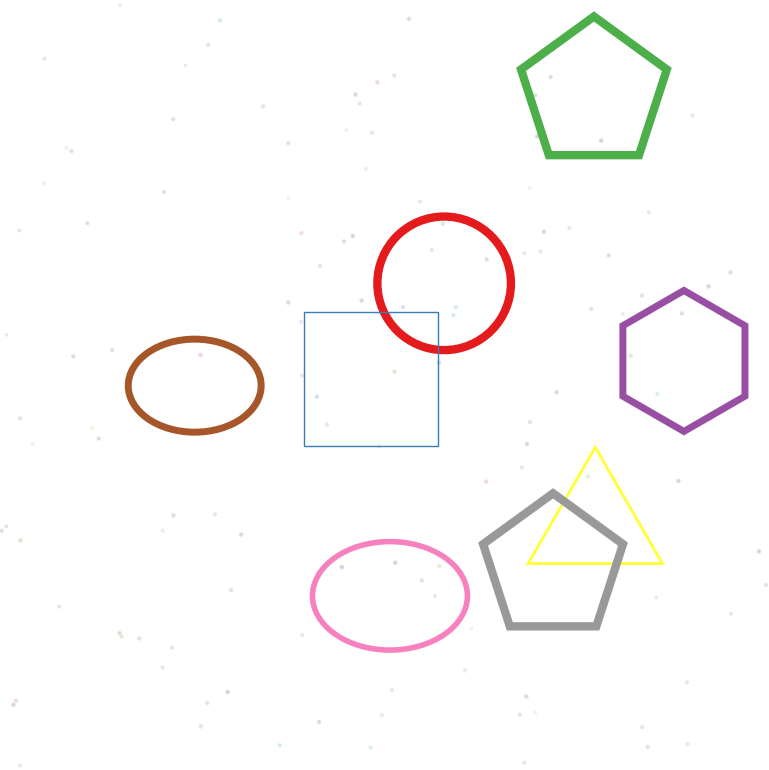[{"shape": "circle", "thickness": 3, "radius": 0.43, "center": [0.577, 0.632]}, {"shape": "square", "thickness": 0.5, "radius": 0.43, "center": [0.482, 0.508]}, {"shape": "pentagon", "thickness": 3, "radius": 0.5, "center": [0.771, 0.879]}, {"shape": "hexagon", "thickness": 2.5, "radius": 0.46, "center": [0.888, 0.531]}, {"shape": "triangle", "thickness": 1, "radius": 0.5, "center": [0.773, 0.318]}, {"shape": "oval", "thickness": 2.5, "radius": 0.43, "center": [0.253, 0.499]}, {"shape": "oval", "thickness": 2, "radius": 0.5, "center": [0.506, 0.226]}, {"shape": "pentagon", "thickness": 3, "radius": 0.48, "center": [0.718, 0.264]}]